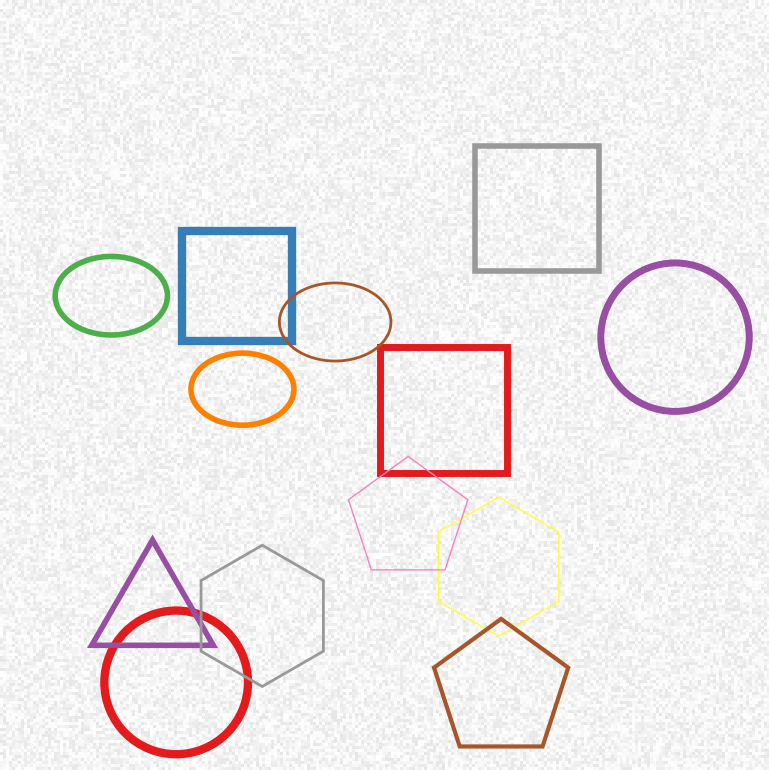[{"shape": "circle", "thickness": 3, "radius": 0.47, "center": [0.229, 0.114]}, {"shape": "square", "thickness": 2.5, "radius": 0.41, "center": [0.576, 0.468]}, {"shape": "square", "thickness": 3, "radius": 0.36, "center": [0.308, 0.629]}, {"shape": "oval", "thickness": 2, "radius": 0.36, "center": [0.145, 0.616]}, {"shape": "triangle", "thickness": 2, "radius": 0.46, "center": [0.198, 0.207]}, {"shape": "circle", "thickness": 2.5, "radius": 0.48, "center": [0.877, 0.562]}, {"shape": "oval", "thickness": 2, "radius": 0.33, "center": [0.315, 0.495]}, {"shape": "hexagon", "thickness": 0.5, "radius": 0.45, "center": [0.648, 0.264]}, {"shape": "oval", "thickness": 1, "radius": 0.36, "center": [0.435, 0.582]}, {"shape": "pentagon", "thickness": 1.5, "radius": 0.46, "center": [0.651, 0.105]}, {"shape": "pentagon", "thickness": 0.5, "radius": 0.41, "center": [0.53, 0.326]}, {"shape": "square", "thickness": 2, "radius": 0.4, "center": [0.698, 0.729]}, {"shape": "hexagon", "thickness": 1, "radius": 0.46, "center": [0.341, 0.2]}]